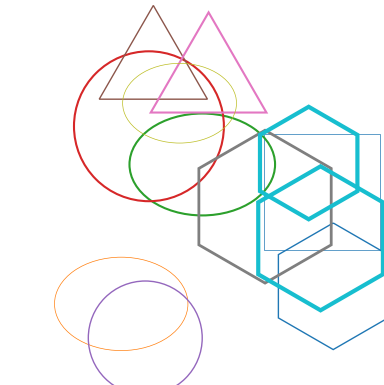[{"shape": "hexagon", "thickness": 1, "radius": 0.82, "center": [0.865, 0.256]}, {"shape": "square", "thickness": 0.5, "radius": 0.75, "center": [0.836, 0.501]}, {"shape": "oval", "thickness": 0.5, "radius": 0.87, "center": [0.315, 0.211]}, {"shape": "oval", "thickness": 1.5, "radius": 0.95, "center": [0.525, 0.573]}, {"shape": "circle", "thickness": 1.5, "radius": 0.97, "center": [0.387, 0.672]}, {"shape": "circle", "thickness": 1, "radius": 0.74, "center": [0.377, 0.122]}, {"shape": "triangle", "thickness": 1, "radius": 0.81, "center": [0.398, 0.824]}, {"shape": "triangle", "thickness": 1.5, "radius": 0.87, "center": [0.542, 0.794]}, {"shape": "hexagon", "thickness": 2, "radius": 0.99, "center": [0.688, 0.463]}, {"shape": "oval", "thickness": 0.5, "radius": 0.74, "center": [0.466, 0.732]}, {"shape": "hexagon", "thickness": 3, "radius": 0.93, "center": [0.833, 0.381]}, {"shape": "hexagon", "thickness": 3, "radius": 0.73, "center": [0.802, 0.577]}]